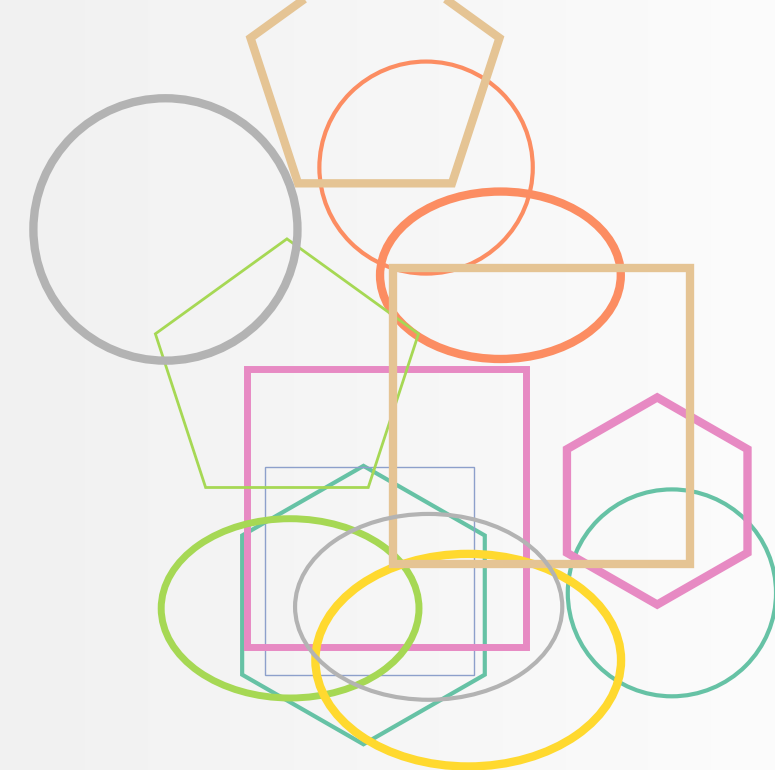[{"shape": "circle", "thickness": 1.5, "radius": 0.67, "center": [0.867, 0.23]}, {"shape": "hexagon", "thickness": 1.5, "radius": 0.9, "center": [0.469, 0.214]}, {"shape": "oval", "thickness": 3, "radius": 0.78, "center": [0.646, 0.643]}, {"shape": "circle", "thickness": 1.5, "radius": 0.69, "center": [0.55, 0.782]}, {"shape": "square", "thickness": 0.5, "radius": 0.67, "center": [0.477, 0.258]}, {"shape": "hexagon", "thickness": 3, "radius": 0.67, "center": [0.848, 0.349]}, {"shape": "square", "thickness": 2.5, "radius": 0.9, "center": [0.499, 0.34]}, {"shape": "oval", "thickness": 2.5, "radius": 0.83, "center": [0.374, 0.21]}, {"shape": "pentagon", "thickness": 1, "radius": 0.89, "center": [0.37, 0.511]}, {"shape": "oval", "thickness": 3, "radius": 0.99, "center": [0.604, 0.143]}, {"shape": "pentagon", "thickness": 3, "radius": 0.84, "center": [0.484, 0.899]}, {"shape": "square", "thickness": 3, "radius": 0.96, "center": [0.699, 0.46]}, {"shape": "circle", "thickness": 3, "radius": 0.85, "center": [0.213, 0.702]}, {"shape": "oval", "thickness": 1.5, "radius": 0.86, "center": [0.553, 0.212]}]